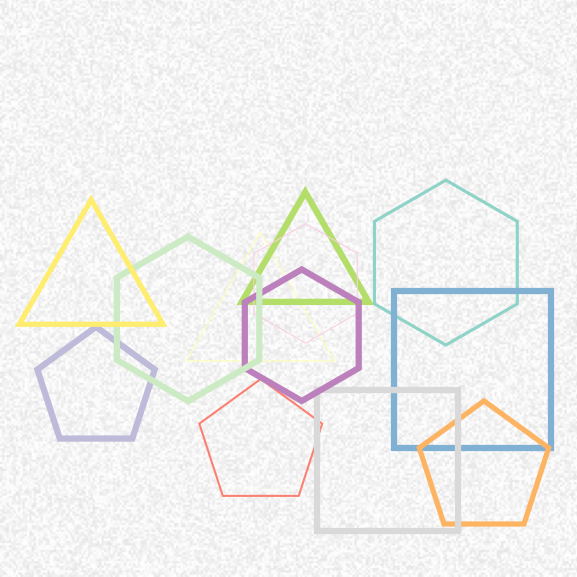[{"shape": "hexagon", "thickness": 1.5, "radius": 0.71, "center": [0.772, 0.544]}, {"shape": "triangle", "thickness": 0.5, "radius": 0.74, "center": [0.451, 0.448]}, {"shape": "pentagon", "thickness": 3, "radius": 0.53, "center": [0.166, 0.326]}, {"shape": "pentagon", "thickness": 1, "radius": 0.56, "center": [0.452, 0.231]}, {"shape": "square", "thickness": 3, "radius": 0.68, "center": [0.818, 0.36]}, {"shape": "pentagon", "thickness": 2.5, "radius": 0.59, "center": [0.838, 0.187]}, {"shape": "triangle", "thickness": 3, "radius": 0.63, "center": [0.529, 0.54]}, {"shape": "hexagon", "thickness": 0.5, "radius": 0.52, "center": [0.529, 0.508]}, {"shape": "square", "thickness": 3, "radius": 0.61, "center": [0.671, 0.202]}, {"shape": "hexagon", "thickness": 3, "radius": 0.57, "center": [0.523, 0.419]}, {"shape": "hexagon", "thickness": 3, "radius": 0.71, "center": [0.326, 0.447]}, {"shape": "triangle", "thickness": 2.5, "radius": 0.72, "center": [0.158, 0.51]}]